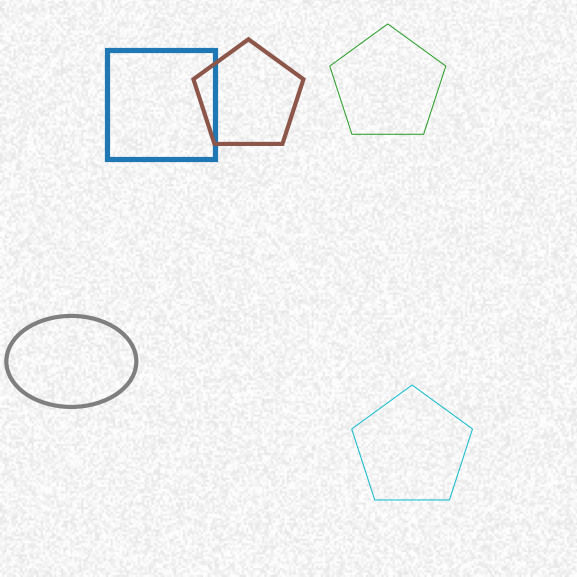[{"shape": "square", "thickness": 2.5, "radius": 0.47, "center": [0.279, 0.818]}, {"shape": "pentagon", "thickness": 0.5, "radius": 0.53, "center": [0.671, 0.852]}, {"shape": "pentagon", "thickness": 2, "radius": 0.5, "center": [0.43, 0.831]}, {"shape": "oval", "thickness": 2, "radius": 0.56, "center": [0.124, 0.373]}, {"shape": "pentagon", "thickness": 0.5, "radius": 0.55, "center": [0.714, 0.222]}]